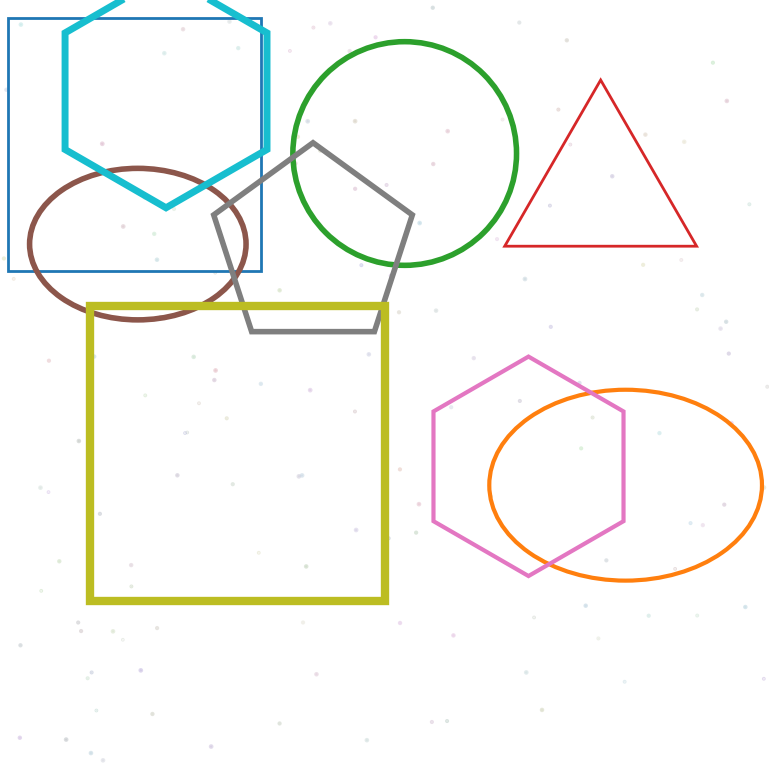[{"shape": "square", "thickness": 1, "radius": 0.82, "center": [0.174, 0.813]}, {"shape": "oval", "thickness": 1.5, "radius": 0.89, "center": [0.813, 0.37]}, {"shape": "circle", "thickness": 2, "radius": 0.73, "center": [0.526, 0.801]}, {"shape": "triangle", "thickness": 1, "radius": 0.72, "center": [0.78, 0.752]}, {"shape": "oval", "thickness": 2, "radius": 0.7, "center": [0.179, 0.683]}, {"shape": "hexagon", "thickness": 1.5, "radius": 0.71, "center": [0.686, 0.394]}, {"shape": "pentagon", "thickness": 2, "radius": 0.68, "center": [0.407, 0.679]}, {"shape": "square", "thickness": 3, "radius": 0.96, "center": [0.308, 0.411]}, {"shape": "hexagon", "thickness": 2.5, "radius": 0.76, "center": [0.216, 0.882]}]